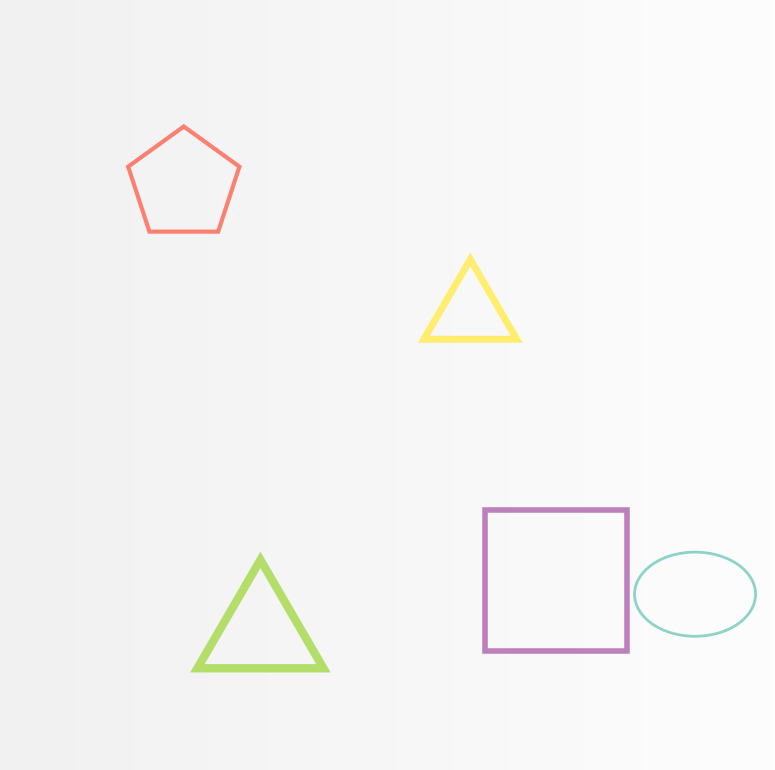[{"shape": "oval", "thickness": 1, "radius": 0.39, "center": [0.897, 0.228]}, {"shape": "pentagon", "thickness": 1.5, "radius": 0.38, "center": [0.237, 0.76]}, {"shape": "triangle", "thickness": 3, "radius": 0.47, "center": [0.336, 0.179]}, {"shape": "square", "thickness": 2, "radius": 0.46, "center": [0.717, 0.246]}, {"shape": "triangle", "thickness": 2.5, "radius": 0.35, "center": [0.607, 0.594]}]